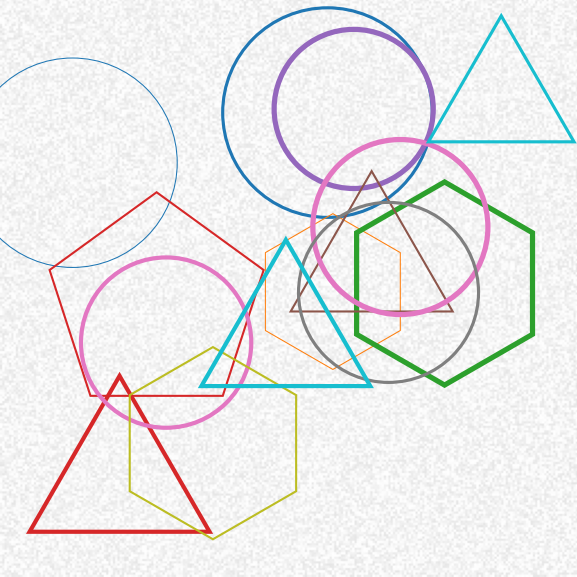[{"shape": "circle", "thickness": 1.5, "radius": 0.91, "center": [0.567, 0.804]}, {"shape": "circle", "thickness": 0.5, "radius": 0.91, "center": [0.126, 0.717]}, {"shape": "hexagon", "thickness": 0.5, "radius": 0.67, "center": [0.576, 0.494]}, {"shape": "hexagon", "thickness": 2.5, "radius": 0.88, "center": [0.77, 0.508]}, {"shape": "pentagon", "thickness": 1, "radius": 0.97, "center": [0.271, 0.471]}, {"shape": "triangle", "thickness": 2, "radius": 0.9, "center": [0.207, 0.168]}, {"shape": "circle", "thickness": 2.5, "radius": 0.69, "center": [0.612, 0.81]}, {"shape": "triangle", "thickness": 1, "radius": 0.81, "center": [0.644, 0.541]}, {"shape": "circle", "thickness": 2.5, "radius": 0.76, "center": [0.693, 0.606]}, {"shape": "circle", "thickness": 2, "radius": 0.74, "center": [0.288, 0.406]}, {"shape": "circle", "thickness": 1.5, "radius": 0.78, "center": [0.673, 0.493]}, {"shape": "hexagon", "thickness": 1, "radius": 0.83, "center": [0.369, 0.232]}, {"shape": "triangle", "thickness": 1.5, "radius": 0.73, "center": [0.868, 0.826]}, {"shape": "triangle", "thickness": 2, "radius": 0.84, "center": [0.495, 0.415]}]